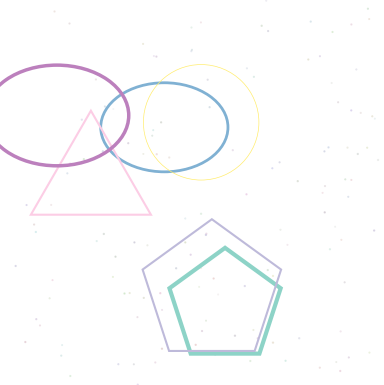[{"shape": "pentagon", "thickness": 3, "radius": 0.76, "center": [0.585, 0.204]}, {"shape": "pentagon", "thickness": 1.5, "radius": 0.95, "center": [0.55, 0.241]}, {"shape": "oval", "thickness": 2, "radius": 0.83, "center": [0.427, 0.669]}, {"shape": "triangle", "thickness": 1.5, "radius": 0.9, "center": [0.236, 0.532]}, {"shape": "oval", "thickness": 2.5, "radius": 0.93, "center": [0.148, 0.7]}, {"shape": "circle", "thickness": 0.5, "radius": 0.75, "center": [0.522, 0.682]}]